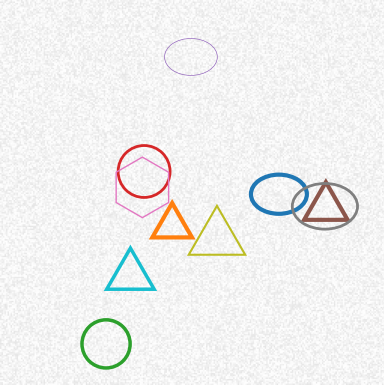[{"shape": "oval", "thickness": 3, "radius": 0.36, "center": [0.724, 0.496]}, {"shape": "triangle", "thickness": 3, "radius": 0.3, "center": [0.447, 0.413]}, {"shape": "circle", "thickness": 2.5, "radius": 0.31, "center": [0.275, 0.107]}, {"shape": "circle", "thickness": 2, "radius": 0.34, "center": [0.374, 0.555]}, {"shape": "oval", "thickness": 0.5, "radius": 0.34, "center": [0.496, 0.852]}, {"shape": "triangle", "thickness": 3, "radius": 0.33, "center": [0.846, 0.462]}, {"shape": "hexagon", "thickness": 1, "radius": 0.39, "center": [0.37, 0.513]}, {"shape": "oval", "thickness": 2, "radius": 0.42, "center": [0.844, 0.464]}, {"shape": "triangle", "thickness": 1.5, "radius": 0.42, "center": [0.564, 0.381]}, {"shape": "triangle", "thickness": 2.5, "radius": 0.36, "center": [0.339, 0.284]}]